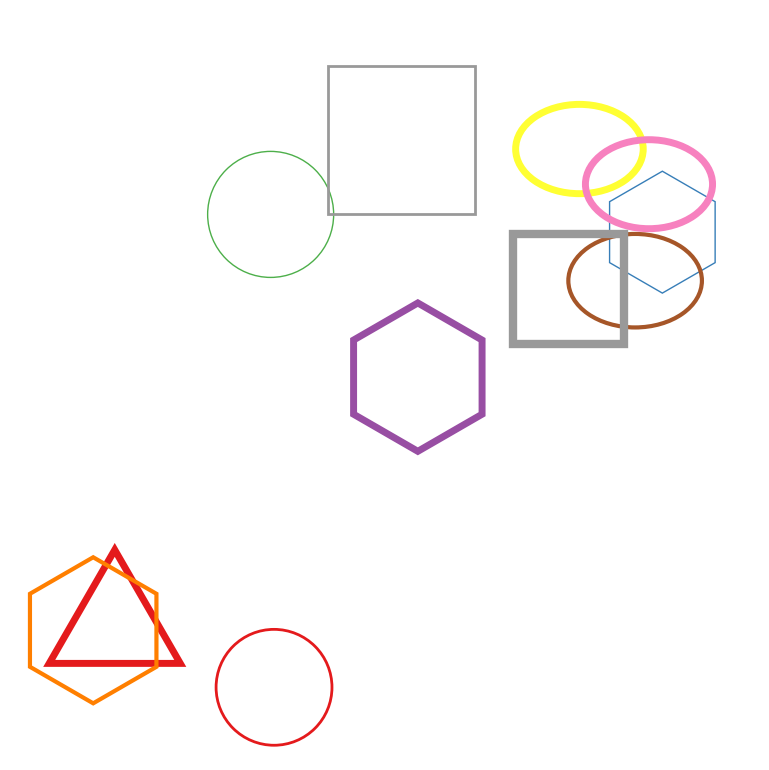[{"shape": "triangle", "thickness": 2.5, "radius": 0.49, "center": [0.149, 0.188]}, {"shape": "circle", "thickness": 1, "radius": 0.38, "center": [0.356, 0.107]}, {"shape": "hexagon", "thickness": 0.5, "radius": 0.4, "center": [0.86, 0.698]}, {"shape": "circle", "thickness": 0.5, "radius": 0.41, "center": [0.351, 0.722]}, {"shape": "hexagon", "thickness": 2.5, "radius": 0.48, "center": [0.543, 0.51]}, {"shape": "hexagon", "thickness": 1.5, "radius": 0.47, "center": [0.121, 0.181]}, {"shape": "oval", "thickness": 2.5, "radius": 0.41, "center": [0.753, 0.806]}, {"shape": "oval", "thickness": 1.5, "radius": 0.43, "center": [0.825, 0.635]}, {"shape": "oval", "thickness": 2.5, "radius": 0.41, "center": [0.843, 0.761]}, {"shape": "square", "thickness": 3, "radius": 0.36, "center": [0.738, 0.625]}, {"shape": "square", "thickness": 1, "radius": 0.48, "center": [0.522, 0.818]}]